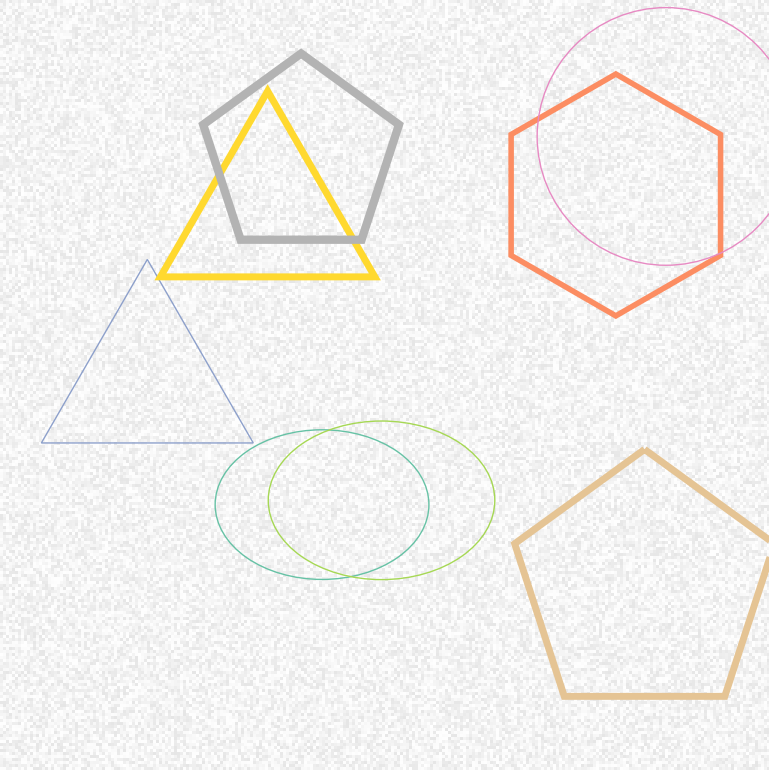[{"shape": "oval", "thickness": 0.5, "radius": 0.69, "center": [0.418, 0.345]}, {"shape": "hexagon", "thickness": 2, "radius": 0.79, "center": [0.8, 0.747]}, {"shape": "triangle", "thickness": 0.5, "radius": 0.79, "center": [0.191, 0.504]}, {"shape": "circle", "thickness": 0.5, "radius": 0.84, "center": [0.865, 0.823]}, {"shape": "oval", "thickness": 0.5, "radius": 0.74, "center": [0.495, 0.35]}, {"shape": "triangle", "thickness": 2.5, "radius": 0.8, "center": [0.348, 0.721]}, {"shape": "pentagon", "thickness": 2.5, "radius": 0.89, "center": [0.837, 0.239]}, {"shape": "pentagon", "thickness": 3, "radius": 0.67, "center": [0.391, 0.797]}]